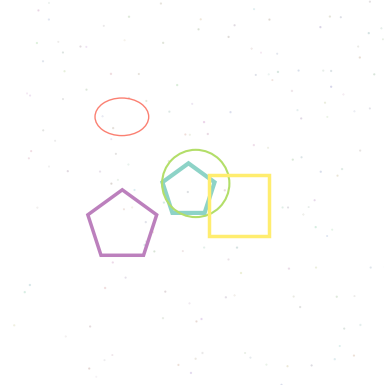[{"shape": "pentagon", "thickness": 3, "radius": 0.36, "center": [0.49, 0.505]}, {"shape": "oval", "thickness": 1, "radius": 0.35, "center": [0.317, 0.697]}, {"shape": "circle", "thickness": 1.5, "radius": 0.44, "center": [0.508, 0.523]}, {"shape": "pentagon", "thickness": 2.5, "radius": 0.47, "center": [0.318, 0.413]}, {"shape": "square", "thickness": 2.5, "radius": 0.4, "center": [0.621, 0.467]}]